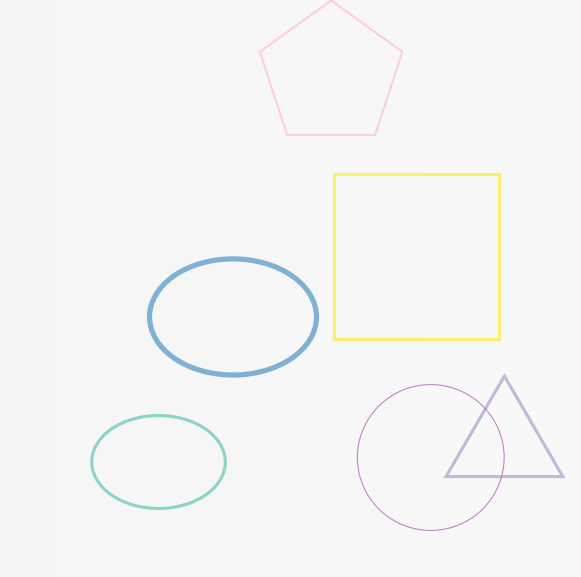[{"shape": "oval", "thickness": 1.5, "radius": 0.57, "center": [0.273, 0.199]}, {"shape": "triangle", "thickness": 1.5, "radius": 0.58, "center": [0.868, 0.232]}, {"shape": "oval", "thickness": 2.5, "radius": 0.72, "center": [0.401, 0.45]}, {"shape": "pentagon", "thickness": 1, "radius": 0.64, "center": [0.57, 0.87]}, {"shape": "circle", "thickness": 0.5, "radius": 0.63, "center": [0.741, 0.207]}, {"shape": "square", "thickness": 1.5, "radius": 0.71, "center": [0.717, 0.555]}]